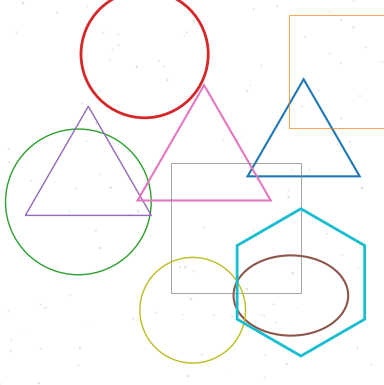[{"shape": "triangle", "thickness": 1.5, "radius": 0.84, "center": [0.789, 0.626]}, {"shape": "square", "thickness": 0.5, "radius": 0.73, "center": [0.897, 0.814]}, {"shape": "circle", "thickness": 1, "radius": 0.95, "center": [0.204, 0.476]}, {"shape": "circle", "thickness": 2, "radius": 0.83, "center": [0.376, 0.859]}, {"shape": "triangle", "thickness": 1, "radius": 0.94, "center": [0.229, 0.535]}, {"shape": "oval", "thickness": 1.5, "radius": 0.74, "center": [0.755, 0.232]}, {"shape": "triangle", "thickness": 1.5, "radius": 1.0, "center": [0.53, 0.579]}, {"shape": "square", "thickness": 0.5, "radius": 0.85, "center": [0.613, 0.408]}, {"shape": "circle", "thickness": 1, "radius": 0.69, "center": [0.501, 0.194]}, {"shape": "hexagon", "thickness": 2, "radius": 0.96, "center": [0.782, 0.267]}]